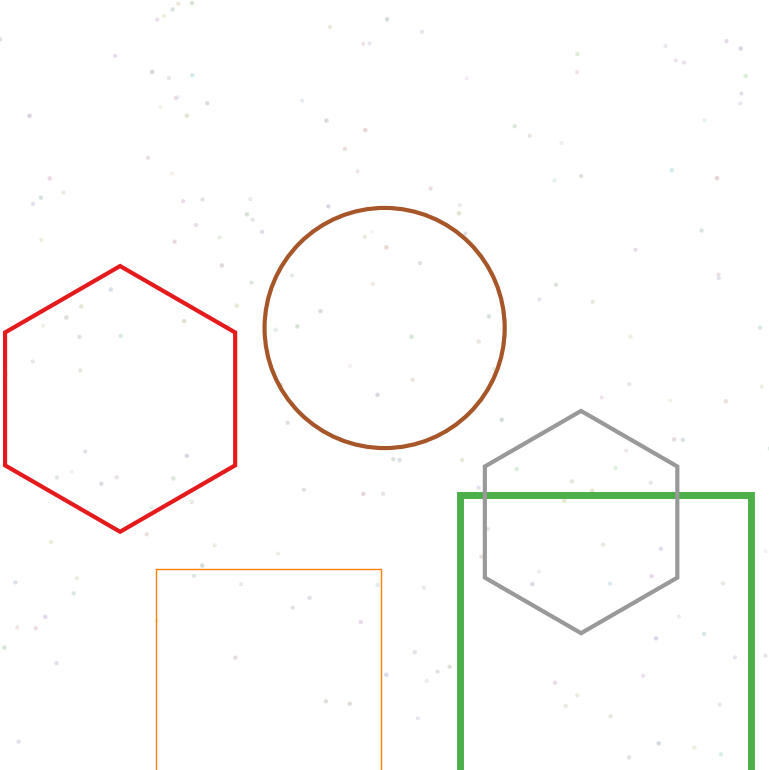[{"shape": "hexagon", "thickness": 1.5, "radius": 0.86, "center": [0.156, 0.482]}, {"shape": "square", "thickness": 2.5, "radius": 0.94, "center": [0.786, 0.168]}, {"shape": "square", "thickness": 0.5, "radius": 0.73, "center": [0.349, 0.115]}, {"shape": "circle", "thickness": 1.5, "radius": 0.78, "center": [0.5, 0.574]}, {"shape": "hexagon", "thickness": 1.5, "radius": 0.72, "center": [0.755, 0.322]}]